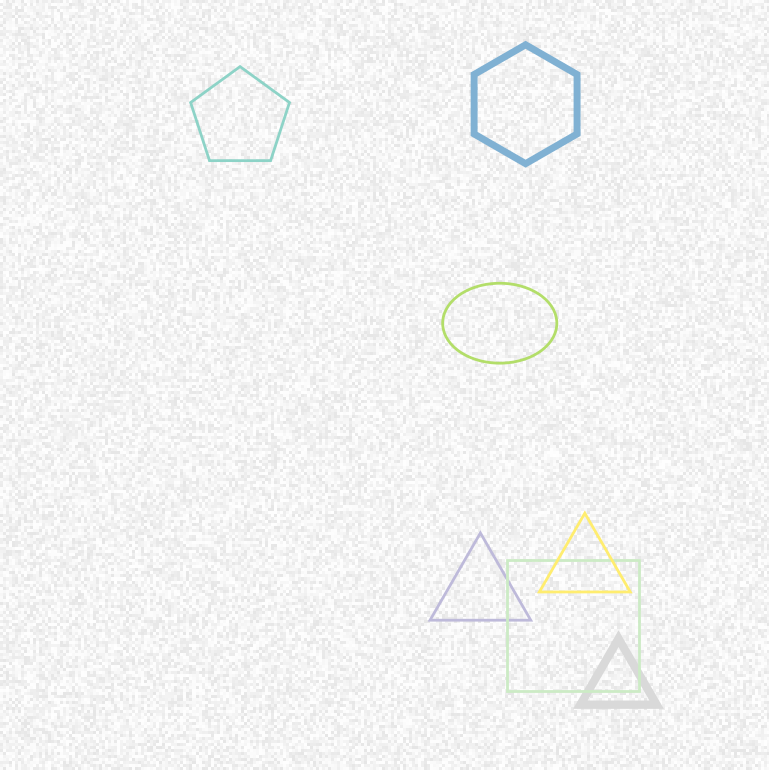[{"shape": "pentagon", "thickness": 1, "radius": 0.34, "center": [0.312, 0.846]}, {"shape": "triangle", "thickness": 1, "radius": 0.38, "center": [0.624, 0.232]}, {"shape": "hexagon", "thickness": 2.5, "radius": 0.39, "center": [0.683, 0.865]}, {"shape": "oval", "thickness": 1, "radius": 0.37, "center": [0.649, 0.58]}, {"shape": "triangle", "thickness": 3, "radius": 0.29, "center": [0.803, 0.113]}, {"shape": "square", "thickness": 1, "radius": 0.43, "center": [0.744, 0.188]}, {"shape": "triangle", "thickness": 1, "radius": 0.34, "center": [0.76, 0.265]}]